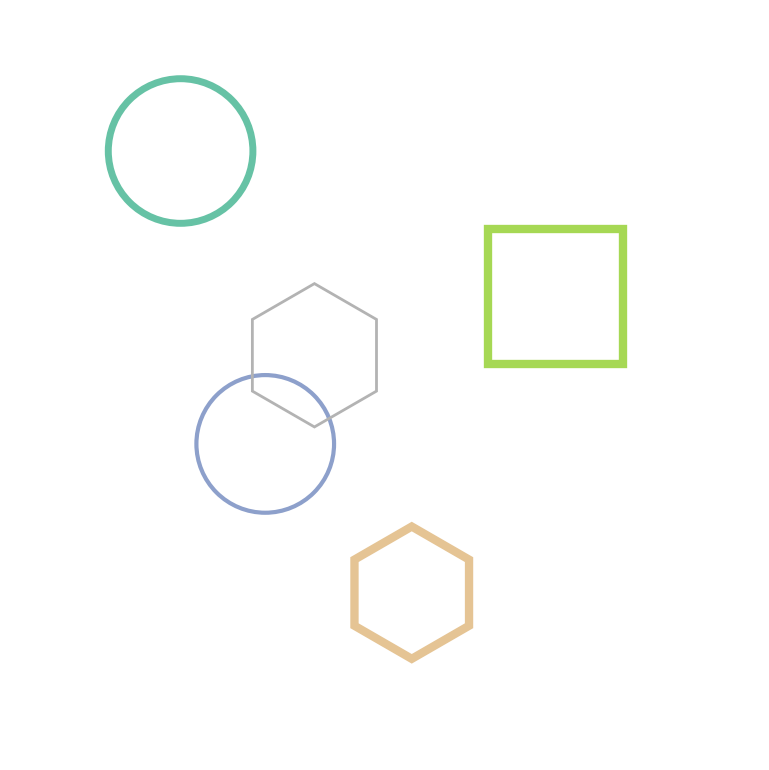[{"shape": "circle", "thickness": 2.5, "radius": 0.47, "center": [0.235, 0.804]}, {"shape": "circle", "thickness": 1.5, "radius": 0.45, "center": [0.344, 0.423]}, {"shape": "square", "thickness": 3, "radius": 0.44, "center": [0.721, 0.614]}, {"shape": "hexagon", "thickness": 3, "radius": 0.43, "center": [0.535, 0.23]}, {"shape": "hexagon", "thickness": 1, "radius": 0.47, "center": [0.408, 0.539]}]